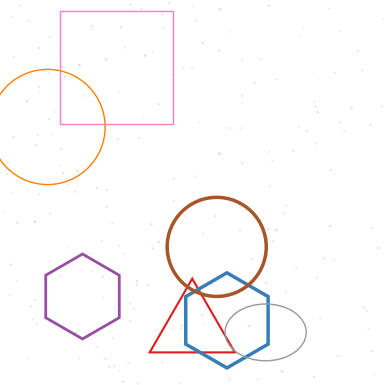[{"shape": "triangle", "thickness": 1.5, "radius": 0.64, "center": [0.499, 0.149]}, {"shape": "hexagon", "thickness": 2.5, "radius": 0.62, "center": [0.589, 0.168]}, {"shape": "hexagon", "thickness": 2, "radius": 0.55, "center": [0.214, 0.23]}, {"shape": "circle", "thickness": 1, "radius": 0.75, "center": [0.123, 0.67]}, {"shape": "circle", "thickness": 2.5, "radius": 0.64, "center": [0.563, 0.359]}, {"shape": "square", "thickness": 1, "radius": 0.73, "center": [0.304, 0.825]}, {"shape": "oval", "thickness": 1, "radius": 0.53, "center": [0.69, 0.137]}]